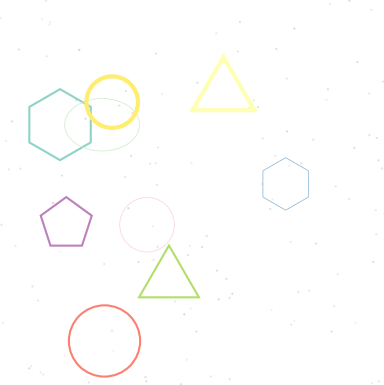[{"shape": "hexagon", "thickness": 1.5, "radius": 0.46, "center": [0.156, 0.676]}, {"shape": "triangle", "thickness": 3, "radius": 0.46, "center": [0.58, 0.76]}, {"shape": "circle", "thickness": 1.5, "radius": 0.46, "center": [0.271, 0.114]}, {"shape": "hexagon", "thickness": 0.5, "radius": 0.34, "center": [0.742, 0.522]}, {"shape": "triangle", "thickness": 1.5, "radius": 0.45, "center": [0.439, 0.273]}, {"shape": "circle", "thickness": 0.5, "radius": 0.35, "center": [0.382, 0.416]}, {"shape": "pentagon", "thickness": 1.5, "radius": 0.35, "center": [0.172, 0.418]}, {"shape": "oval", "thickness": 0.5, "radius": 0.49, "center": [0.265, 0.676]}, {"shape": "circle", "thickness": 3, "radius": 0.33, "center": [0.291, 0.735]}]